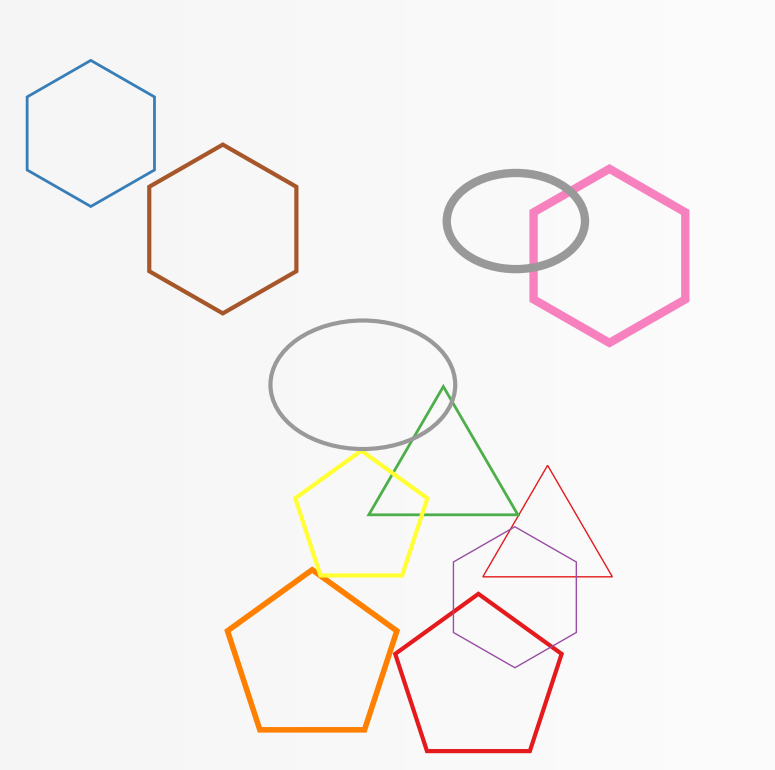[{"shape": "triangle", "thickness": 0.5, "radius": 0.48, "center": [0.707, 0.299]}, {"shape": "pentagon", "thickness": 1.5, "radius": 0.56, "center": [0.617, 0.116]}, {"shape": "hexagon", "thickness": 1, "radius": 0.47, "center": [0.117, 0.827]}, {"shape": "triangle", "thickness": 1, "radius": 0.56, "center": [0.572, 0.387]}, {"shape": "hexagon", "thickness": 0.5, "radius": 0.46, "center": [0.664, 0.224]}, {"shape": "pentagon", "thickness": 2, "radius": 0.57, "center": [0.403, 0.145]}, {"shape": "pentagon", "thickness": 1.5, "radius": 0.45, "center": [0.466, 0.325]}, {"shape": "hexagon", "thickness": 1.5, "radius": 0.55, "center": [0.288, 0.703]}, {"shape": "hexagon", "thickness": 3, "radius": 0.57, "center": [0.786, 0.668]}, {"shape": "oval", "thickness": 1.5, "radius": 0.6, "center": [0.468, 0.5]}, {"shape": "oval", "thickness": 3, "radius": 0.45, "center": [0.666, 0.713]}]